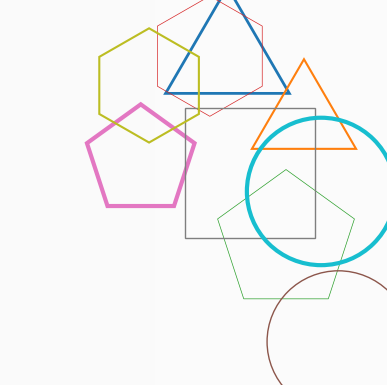[{"shape": "triangle", "thickness": 2, "radius": 0.92, "center": [0.587, 0.85]}, {"shape": "triangle", "thickness": 1.5, "radius": 0.78, "center": [0.784, 0.691]}, {"shape": "pentagon", "thickness": 0.5, "radius": 0.93, "center": [0.738, 0.374]}, {"shape": "hexagon", "thickness": 0.5, "radius": 0.78, "center": [0.541, 0.854]}, {"shape": "circle", "thickness": 1, "radius": 0.92, "center": [0.873, 0.112]}, {"shape": "pentagon", "thickness": 3, "radius": 0.73, "center": [0.363, 0.583]}, {"shape": "square", "thickness": 1, "radius": 0.84, "center": [0.645, 0.551]}, {"shape": "hexagon", "thickness": 1.5, "radius": 0.74, "center": [0.385, 0.778]}, {"shape": "circle", "thickness": 3, "radius": 0.96, "center": [0.829, 0.503]}]